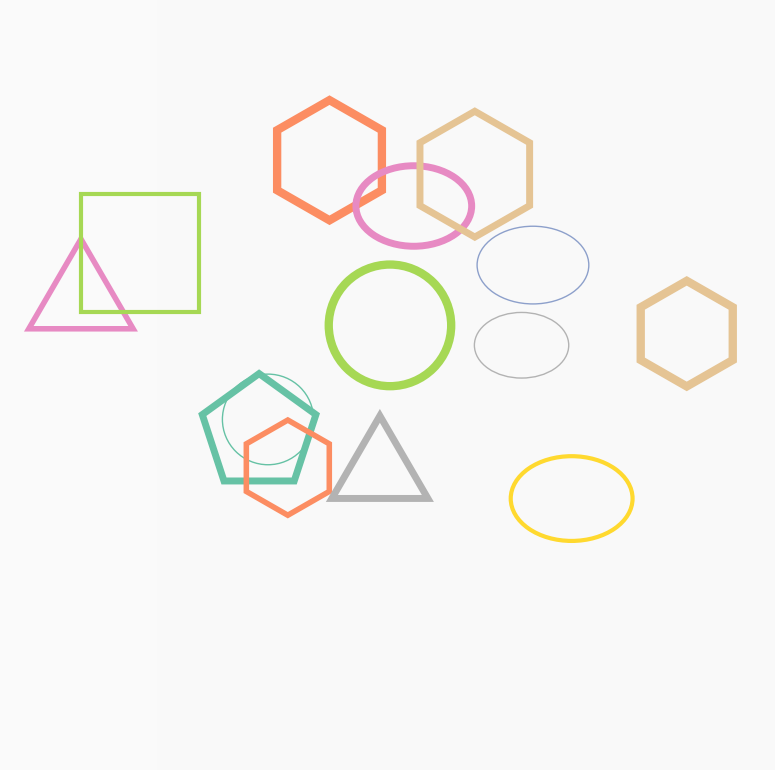[{"shape": "pentagon", "thickness": 2.5, "radius": 0.39, "center": [0.334, 0.438]}, {"shape": "circle", "thickness": 0.5, "radius": 0.29, "center": [0.346, 0.455]}, {"shape": "hexagon", "thickness": 3, "radius": 0.39, "center": [0.425, 0.792]}, {"shape": "hexagon", "thickness": 2, "radius": 0.31, "center": [0.371, 0.393]}, {"shape": "oval", "thickness": 0.5, "radius": 0.36, "center": [0.688, 0.656]}, {"shape": "triangle", "thickness": 2, "radius": 0.39, "center": [0.104, 0.612]}, {"shape": "oval", "thickness": 2.5, "radius": 0.37, "center": [0.534, 0.732]}, {"shape": "square", "thickness": 1.5, "radius": 0.38, "center": [0.181, 0.671]}, {"shape": "circle", "thickness": 3, "radius": 0.39, "center": [0.503, 0.577]}, {"shape": "oval", "thickness": 1.5, "radius": 0.39, "center": [0.738, 0.353]}, {"shape": "hexagon", "thickness": 3, "radius": 0.34, "center": [0.886, 0.567]}, {"shape": "hexagon", "thickness": 2.5, "radius": 0.41, "center": [0.613, 0.774]}, {"shape": "oval", "thickness": 0.5, "radius": 0.3, "center": [0.673, 0.552]}, {"shape": "triangle", "thickness": 2.5, "radius": 0.36, "center": [0.49, 0.388]}]